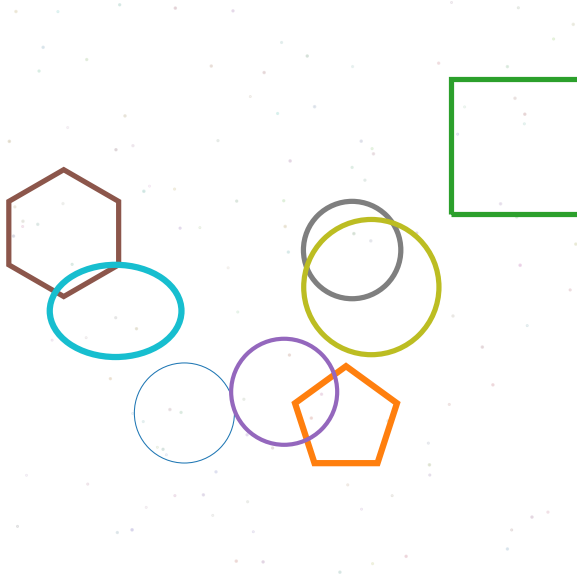[{"shape": "circle", "thickness": 0.5, "radius": 0.43, "center": [0.319, 0.284]}, {"shape": "pentagon", "thickness": 3, "radius": 0.46, "center": [0.599, 0.272]}, {"shape": "square", "thickness": 2.5, "radius": 0.59, "center": [0.898, 0.746]}, {"shape": "circle", "thickness": 2, "radius": 0.46, "center": [0.492, 0.321]}, {"shape": "hexagon", "thickness": 2.5, "radius": 0.55, "center": [0.11, 0.595]}, {"shape": "circle", "thickness": 2.5, "radius": 0.42, "center": [0.61, 0.566]}, {"shape": "circle", "thickness": 2.5, "radius": 0.59, "center": [0.643, 0.502]}, {"shape": "oval", "thickness": 3, "radius": 0.57, "center": [0.2, 0.461]}]